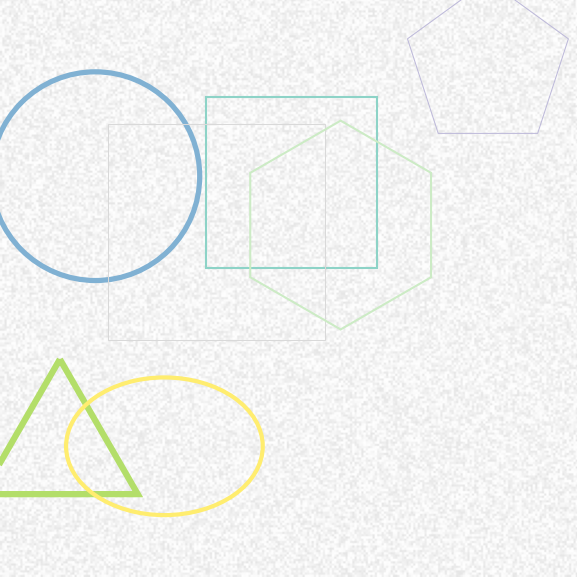[{"shape": "square", "thickness": 1, "radius": 0.74, "center": [0.505, 0.683]}, {"shape": "pentagon", "thickness": 0.5, "radius": 0.73, "center": [0.845, 0.887]}, {"shape": "circle", "thickness": 2.5, "radius": 0.9, "center": [0.165, 0.694]}, {"shape": "triangle", "thickness": 3, "radius": 0.78, "center": [0.104, 0.221]}, {"shape": "square", "thickness": 0.5, "radius": 0.94, "center": [0.375, 0.598]}, {"shape": "hexagon", "thickness": 1, "radius": 0.9, "center": [0.59, 0.609]}, {"shape": "oval", "thickness": 2, "radius": 0.85, "center": [0.285, 0.226]}]